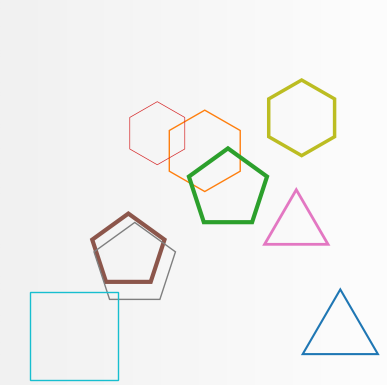[{"shape": "triangle", "thickness": 1.5, "radius": 0.56, "center": [0.878, 0.136]}, {"shape": "hexagon", "thickness": 1, "radius": 0.53, "center": [0.528, 0.608]}, {"shape": "pentagon", "thickness": 3, "radius": 0.53, "center": [0.588, 0.509]}, {"shape": "hexagon", "thickness": 0.5, "radius": 0.41, "center": [0.406, 0.654]}, {"shape": "pentagon", "thickness": 3, "radius": 0.49, "center": [0.331, 0.347]}, {"shape": "triangle", "thickness": 2, "radius": 0.47, "center": [0.765, 0.413]}, {"shape": "pentagon", "thickness": 1, "radius": 0.55, "center": [0.348, 0.312]}, {"shape": "hexagon", "thickness": 2.5, "radius": 0.49, "center": [0.778, 0.694]}, {"shape": "square", "thickness": 1, "radius": 0.57, "center": [0.191, 0.127]}]